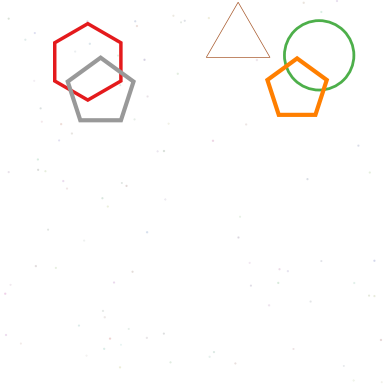[{"shape": "hexagon", "thickness": 2.5, "radius": 0.5, "center": [0.228, 0.839]}, {"shape": "circle", "thickness": 2, "radius": 0.45, "center": [0.829, 0.856]}, {"shape": "pentagon", "thickness": 3, "radius": 0.41, "center": [0.772, 0.767]}, {"shape": "triangle", "thickness": 0.5, "radius": 0.48, "center": [0.619, 0.899]}, {"shape": "pentagon", "thickness": 3, "radius": 0.45, "center": [0.261, 0.76]}]